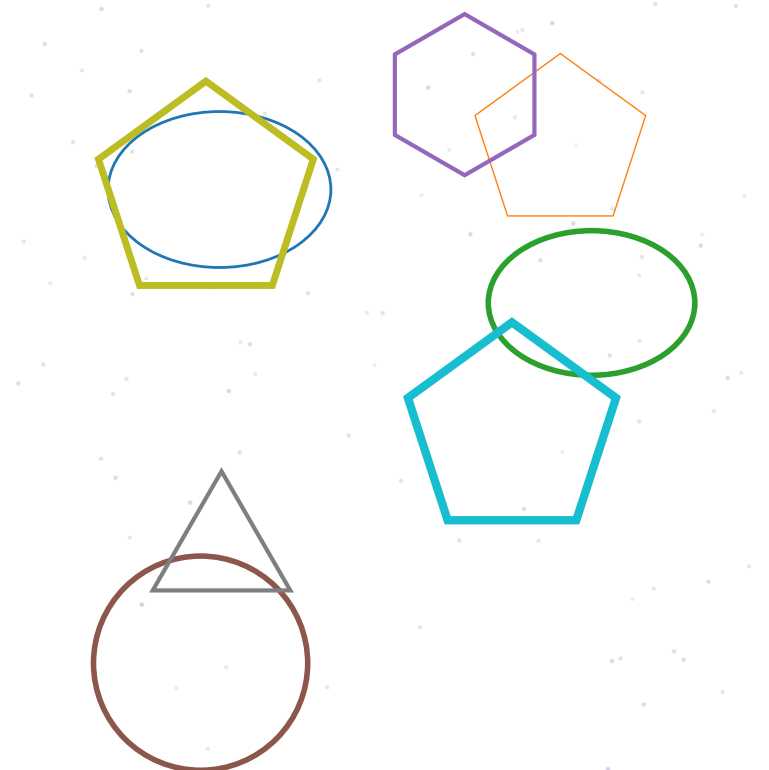[{"shape": "oval", "thickness": 1, "radius": 0.72, "center": [0.285, 0.754]}, {"shape": "pentagon", "thickness": 0.5, "radius": 0.58, "center": [0.728, 0.814]}, {"shape": "oval", "thickness": 2, "radius": 0.67, "center": [0.768, 0.607]}, {"shape": "hexagon", "thickness": 1.5, "radius": 0.52, "center": [0.603, 0.877]}, {"shape": "circle", "thickness": 2, "radius": 0.7, "center": [0.261, 0.139]}, {"shape": "triangle", "thickness": 1.5, "radius": 0.52, "center": [0.288, 0.285]}, {"shape": "pentagon", "thickness": 2.5, "radius": 0.73, "center": [0.267, 0.748]}, {"shape": "pentagon", "thickness": 3, "radius": 0.71, "center": [0.665, 0.439]}]